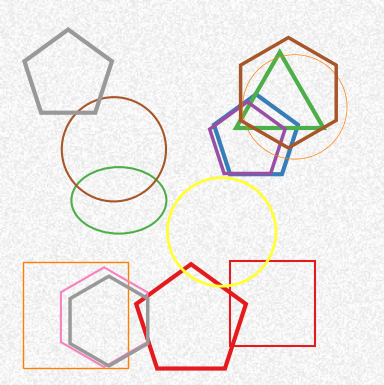[{"shape": "square", "thickness": 1.5, "radius": 0.55, "center": [0.709, 0.212]}, {"shape": "pentagon", "thickness": 3, "radius": 0.75, "center": [0.496, 0.164]}, {"shape": "pentagon", "thickness": 3, "radius": 0.57, "center": [0.665, 0.64]}, {"shape": "triangle", "thickness": 3, "radius": 0.66, "center": [0.727, 0.733]}, {"shape": "oval", "thickness": 1.5, "radius": 0.62, "center": [0.309, 0.48]}, {"shape": "pentagon", "thickness": 2.5, "radius": 0.51, "center": [0.642, 0.633]}, {"shape": "circle", "thickness": 0.5, "radius": 0.68, "center": [0.766, 0.722]}, {"shape": "square", "thickness": 1, "radius": 0.69, "center": [0.196, 0.181]}, {"shape": "circle", "thickness": 2, "radius": 0.7, "center": [0.576, 0.398]}, {"shape": "circle", "thickness": 1.5, "radius": 0.68, "center": [0.296, 0.612]}, {"shape": "hexagon", "thickness": 2.5, "radius": 0.72, "center": [0.749, 0.759]}, {"shape": "hexagon", "thickness": 1.5, "radius": 0.65, "center": [0.27, 0.176]}, {"shape": "hexagon", "thickness": 2.5, "radius": 0.58, "center": [0.283, 0.166]}, {"shape": "pentagon", "thickness": 3, "radius": 0.6, "center": [0.177, 0.804]}]